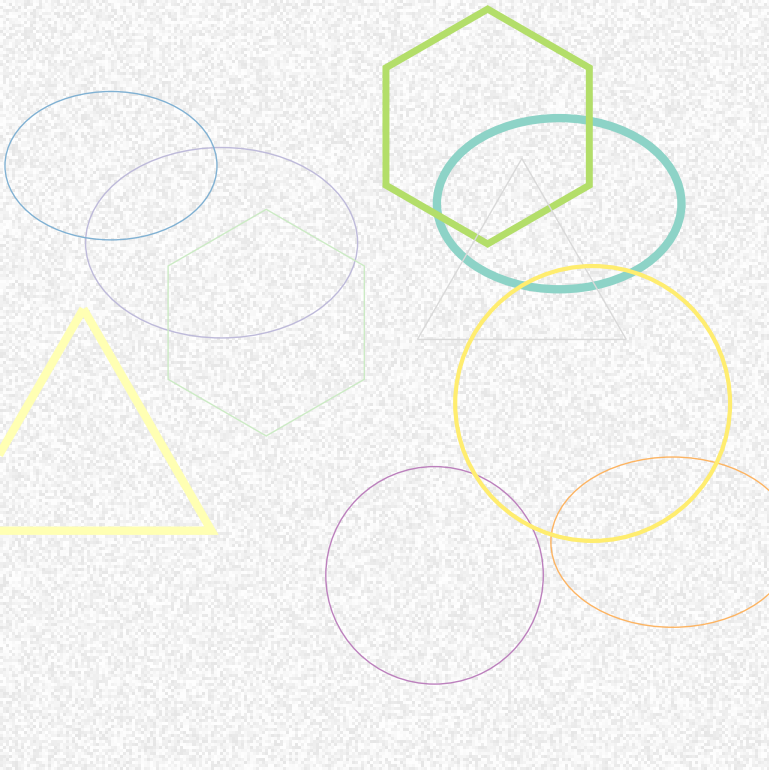[{"shape": "oval", "thickness": 3, "radius": 0.79, "center": [0.726, 0.735]}, {"shape": "triangle", "thickness": 3, "radius": 0.96, "center": [0.108, 0.407]}, {"shape": "oval", "thickness": 0.5, "radius": 0.88, "center": [0.288, 0.685]}, {"shape": "oval", "thickness": 0.5, "radius": 0.69, "center": [0.144, 0.785]}, {"shape": "oval", "thickness": 0.5, "radius": 0.79, "center": [0.873, 0.296]}, {"shape": "hexagon", "thickness": 2.5, "radius": 0.76, "center": [0.633, 0.836]}, {"shape": "triangle", "thickness": 0.5, "radius": 0.78, "center": [0.678, 0.637]}, {"shape": "circle", "thickness": 0.5, "radius": 0.71, "center": [0.564, 0.253]}, {"shape": "hexagon", "thickness": 0.5, "radius": 0.74, "center": [0.346, 0.581]}, {"shape": "circle", "thickness": 1.5, "radius": 0.89, "center": [0.77, 0.476]}]